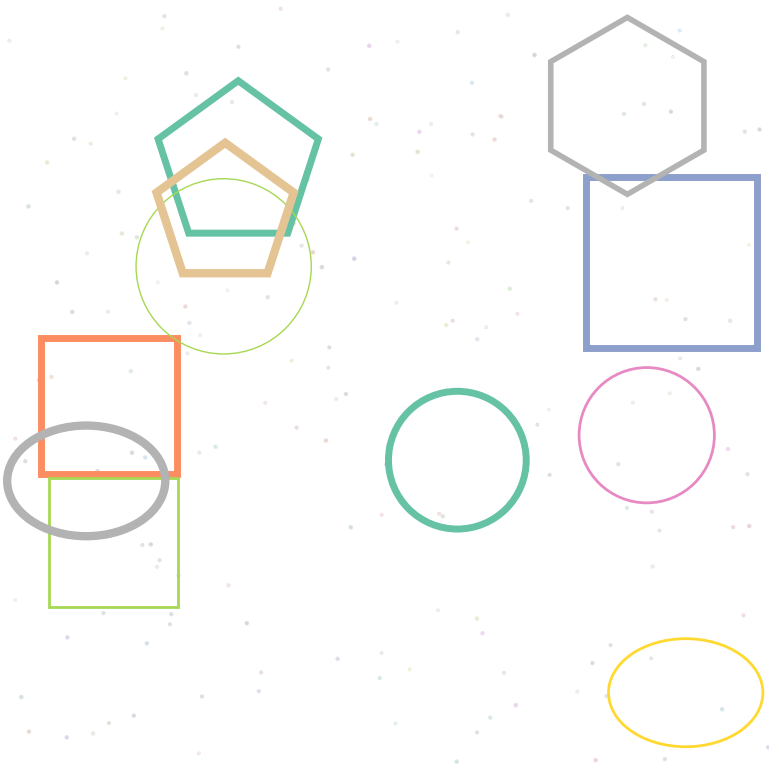[{"shape": "pentagon", "thickness": 2.5, "radius": 0.55, "center": [0.309, 0.786]}, {"shape": "circle", "thickness": 2.5, "radius": 0.45, "center": [0.594, 0.402]}, {"shape": "square", "thickness": 2.5, "radius": 0.44, "center": [0.141, 0.472]}, {"shape": "square", "thickness": 2.5, "radius": 0.56, "center": [0.872, 0.659]}, {"shape": "circle", "thickness": 1, "radius": 0.44, "center": [0.84, 0.435]}, {"shape": "square", "thickness": 1, "radius": 0.42, "center": [0.147, 0.296]}, {"shape": "circle", "thickness": 0.5, "radius": 0.57, "center": [0.29, 0.654]}, {"shape": "oval", "thickness": 1, "radius": 0.5, "center": [0.891, 0.1]}, {"shape": "pentagon", "thickness": 3, "radius": 0.47, "center": [0.292, 0.721]}, {"shape": "hexagon", "thickness": 2, "radius": 0.57, "center": [0.815, 0.862]}, {"shape": "oval", "thickness": 3, "radius": 0.51, "center": [0.112, 0.375]}]